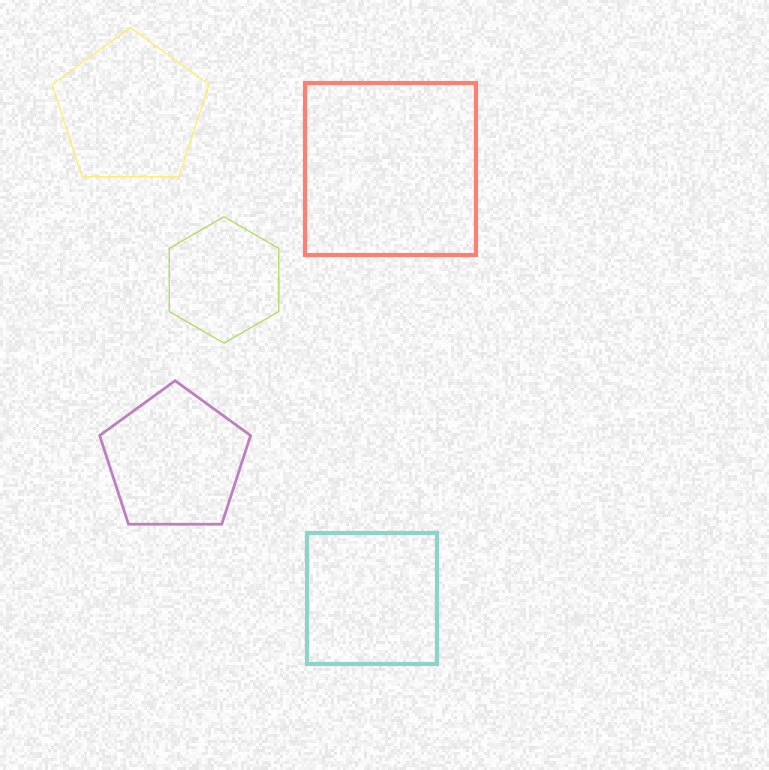[{"shape": "square", "thickness": 1.5, "radius": 0.42, "center": [0.483, 0.223]}, {"shape": "square", "thickness": 1.5, "radius": 0.56, "center": [0.507, 0.78]}, {"shape": "hexagon", "thickness": 0.5, "radius": 0.41, "center": [0.291, 0.636]}, {"shape": "pentagon", "thickness": 1, "radius": 0.52, "center": [0.227, 0.403]}, {"shape": "pentagon", "thickness": 0.5, "radius": 0.54, "center": [0.17, 0.857]}]